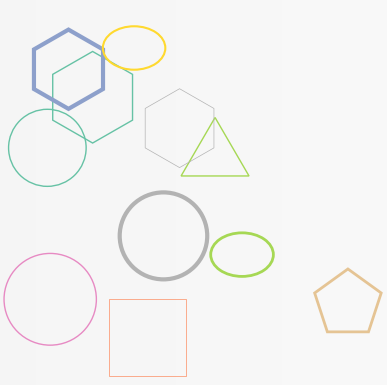[{"shape": "hexagon", "thickness": 1, "radius": 0.59, "center": [0.239, 0.747]}, {"shape": "circle", "thickness": 1, "radius": 0.5, "center": [0.122, 0.616]}, {"shape": "square", "thickness": 0.5, "radius": 0.5, "center": [0.38, 0.123]}, {"shape": "hexagon", "thickness": 3, "radius": 0.51, "center": [0.177, 0.82]}, {"shape": "circle", "thickness": 1, "radius": 0.6, "center": [0.13, 0.223]}, {"shape": "oval", "thickness": 2, "radius": 0.4, "center": [0.625, 0.339]}, {"shape": "triangle", "thickness": 1, "radius": 0.51, "center": [0.555, 0.594]}, {"shape": "oval", "thickness": 1.5, "radius": 0.4, "center": [0.346, 0.875]}, {"shape": "pentagon", "thickness": 2, "radius": 0.45, "center": [0.898, 0.211]}, {"shape": "circle", "thickness": 3, "radius": 0.56, "center": [0.422, 0.387]}, {"shape": "hexagon", "thickness": 0.5, "radius": 0.51, "center": [0.463, 0.667]}]